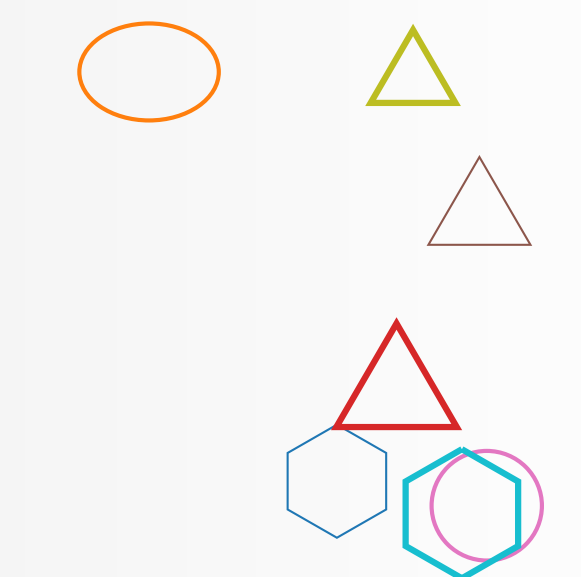[{"shape": "hexagon", "thickness": 1, "radius": 0.49, "center": [0.58, 0.166]}, {"shape": "oval", "thickness": 2, "radius": 0.6, "center": [0.256, 0.875]}, {"shape": "triangle", "thickness": 3, "radius": 0.6, "center": [0.682, 0.319]}, {"shape": "triangle", "thickness": 1, "radius": 0.51, "center": [0.825, 0.626]}, {"shape": "circle", "thickness": 2, "radius": 0.47, "center": [0.837, 0.123]}, {"shape": "triangle", "thickness": 3, "radius": 0.42, "center": [0.711, 0.863]}, {"shape": "hexagon", "thickness": 3, "radius": 0.56, "center": [0.795, 0.109]}]